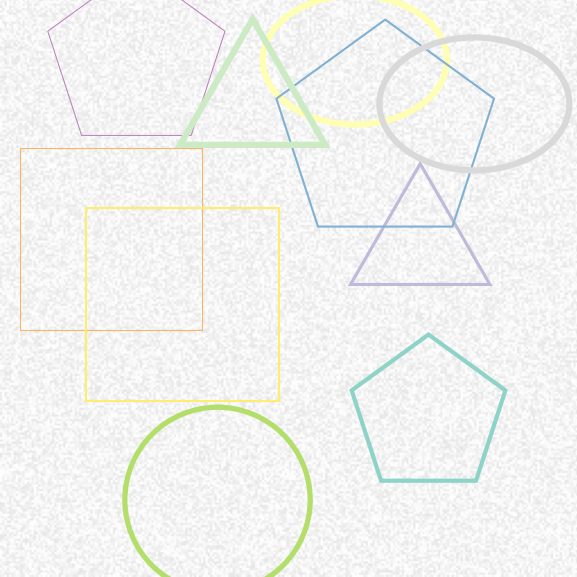[{"shape": "pentagon", "thickness": 2, "radius": 0.7, "center": [0.742, 0.28]}, {"shape": "oval", "thickness": 3, "radius": 0.8, "center": [0.615, 0.895]}, {"shape": "triangle", "thickness": 1.5, "radius": 0.7, "center": [0.728, 0.576]}, {"shape": "pentagon", "thickness": 1, "radius": 0.99, "center": [0.667, 0.767]}, {"shape": "square", "thickness": 0.5, "radius": 0.79, "center": [0.192, 0.585]}, {"shape": "circle", "thickness": 2.5, "radius": 0.8, "center": [0.377, 0.134]}, {"shape": "oval", "thickness": 3, "radius": 0.82, "center": [0.821, 0.819]}, {"shape": "pentagon", "thickness": 0.5, "radius": 0.81, "center": [0.236, 0.895]}, {"shape": "triangle", "thickness": 3, "radius": 0.73, "center": [0.437, 0.821]}, {"shape": "square", "thickness": 1, "radius": 0.84, "center": [0.316, 0.472]}]